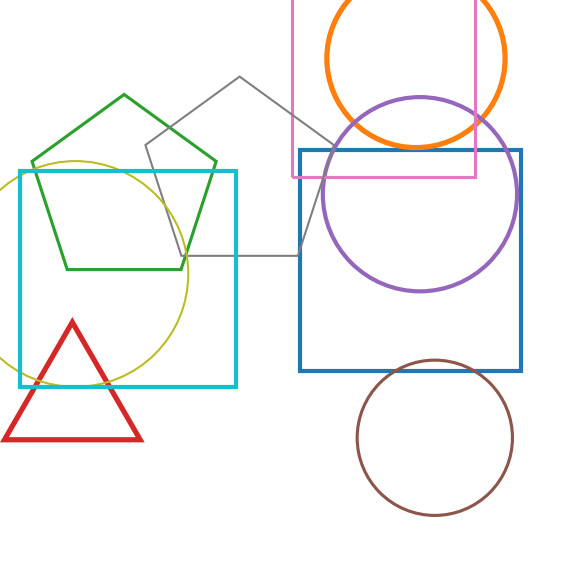[{"shape": "square", "thickness": 2, "radius": 0.96, "center": [0.711, 0.548]}, {"shape": "circle", "thickness": 2.5, "radius": 0.77, "center": [0.72, 0.898]}, {"shape": "pentagon", "thickness": 1.5, "radius": 0.84, "center": [0.215, 0.668]}, {"shape": "triangle", "thickness": 2.5, "radius": 0.68, "center": [0.125, 0.305]}, {"shape": "circle", "thickness": 2, "radius": 0.84, "center": [0.727, 0.663]}, {"shape": "circle", "thickness": 1.5, "radius": 0.67, "center": [0.753, 0.241]}, {"shape": "square", "thickness": 1.5, "radius": 0.79, "center": [0.664, 0.851]}, {"shape": "pentagon", "thickness": 1, "radius": 0.86, "center": [0.415, 0.695]}, {"shape": "circle", "thickness": 1, "radius": 0.98, "center": [0.131, 0.525]}, {"shape": "square", "thickness": 2, "radius": 0.93, "center": [0.222, 0.515]}]